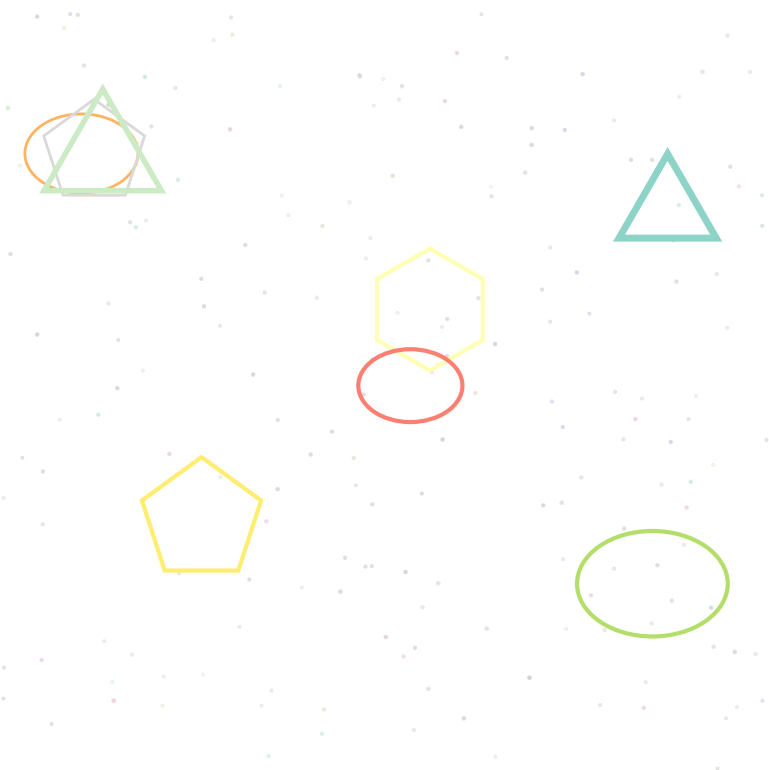[{"shape": "triangle", "thickness": 2.5, "radius": 0.36, "center": [0.867, 0.727]}, {"shape": "hexagon", "thickness": 1.5, "radius": 0.4, "center": [0.558, 0.598]}, {"shape": "oval", "thickness": 1.5, "radius": 0.34, "center": [0.533, 0.499]}, {"shape": "oval", "thickness": 1, "radius": 0.37, "center": [0.106, 0.801]}, {"shape": "oval", "thickness": 1.5, "radius": 0.49, "center": [0.847, 0.242]}, {"shape": "pentagon", "thickness": 1, "radius": 0.34, "center": [0.122, 0.802]}, {"shape": "triangle", "thickness": 2, "radius": 0.44, "center": [0.133, 0.796]}, {"shape": "pentagon", "thickness": 1.5, "radius": 0.41, "center": [0.262, 0.325]}]